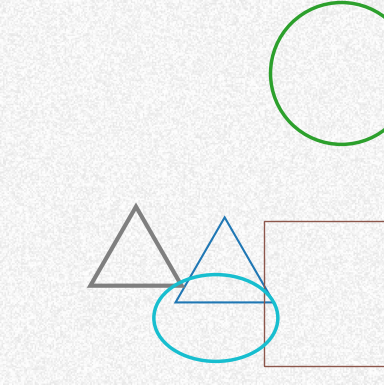[{"shape": "triangle", "thickness": 1.5, "radius": 0.74, "center": [0.584, 0.288]}, {"shape": "circle", "thickness": 2.5, "radius": 0.92, "center": [0.887, 0.809]}, {"shape": "square", "thickness": 1, "radius": 0.94, "center": [0.875, 0.238]}, {"shape": "triangle", "thickness": 3, "radius": 0.68, "center": [0.353, 0.326]}, {"shape": "oval", "thickness": 2.5, "radius": 0.81, "center": [0.561, 0.174]}]